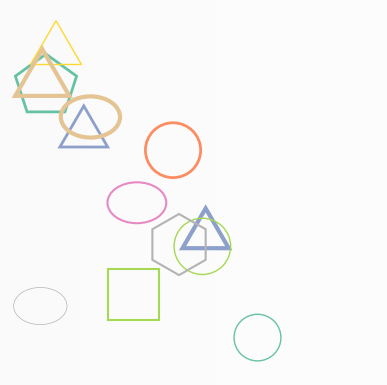[{"shape": "pentagon", "thickness": 2, "radius": 0.42, "center": [0.119, 0.777]}, {"shape": "circle", "thickness": 1, "radius": 0.3, "center": [0.664, 0.123]}, {"shape": "circle", "thickness": 2, "radius": 0.36, "center": [0.447, 0.61]}, {"shape": "triangle", "thickness": 2, "radius": 0.36, "center": [0.216, 0.654]}, {"shape": "triangle", "thickness": 3, "radius": 0.34, "center": [0.531, 0.39]}, {"shape": "oval", "thickness": 1.5, "radius": 0.38, "center": [0.353, 0.473]}, {"shape": "circle", "thickness": 1, "radius": 0.37, "center": [0.522, 0.36]}, {"shape": "square", "thickness": 1.5, "radius": 0.33, "center": [0.345, 0.235]}, {"shape": "triangle", "thickness": 1, "radius": 0.38, "center": [0.145, 0.87]}, {"shape": "oval", "thickness": 3, "radius": 0.38, "center": [0.233, 0.696]}, {"shape": "triangle", "thickness": 3, "radius": 0.4, "center": [0.109, 0.791]}, {"shape": "oval", "thickness": 0.5, "radius": 0.34, "center": [0.104, 0.205]}, {"shape": "hexagon", "thickness": 1.5, "radius": 0.4, "center": [0.462, 0.365]}]